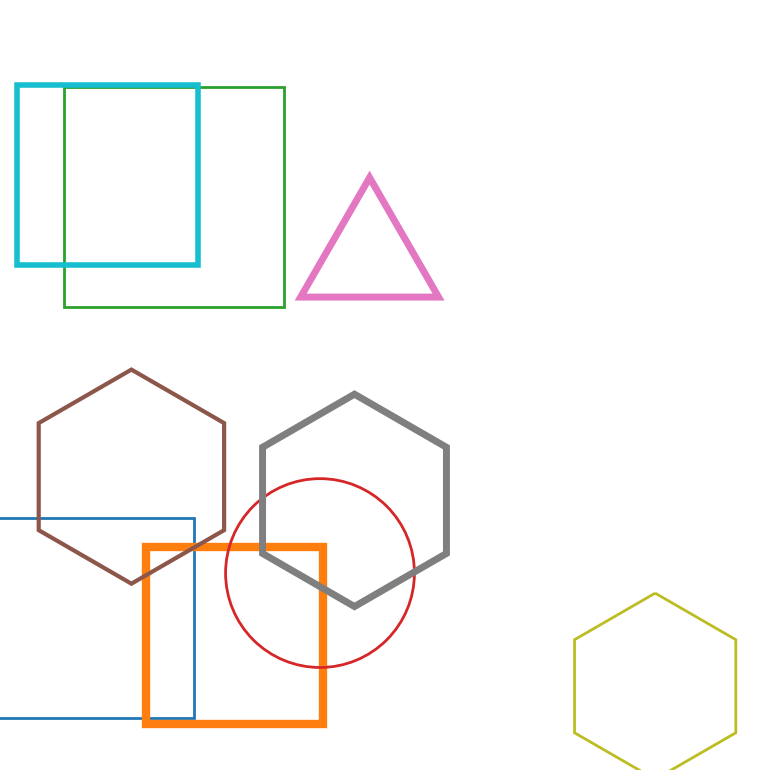[{"shape": "square", "thickness": 1, "radius": 0.65, "center": [0.121, 0.197]}, {"shape": "square", "thickness": 3, "radius": 0.57, "center": [0.304, 0.175]}, {"shape": "square", "thickness": 1, "radius": 0.71, "center": [0.226, 0.744]}, {"shape": "circle", "thickness": 1, "radius": 0.61, "center": [0.416, 0.256]}, {"shape": "hexagon", "thickness": 1.5, "radius": 0.7, "center": [0.171, 0.381]}, {"shape": "triangle", "thickness": 2.5, "radius": 0.52, "center": [0.48, 0.666]}, {"shape": "hexagon", "thickness": 2.5, "radius": 0.69, "center": [0.46, 0.35]}, {"shape": "hexagon", "thickness": 1, "radius": 0.6, "center": [0.851, 0.109]}, {"shape": "square", "thickness": 2, "radius": 0.59, "center": [0.14, 0.773]}]